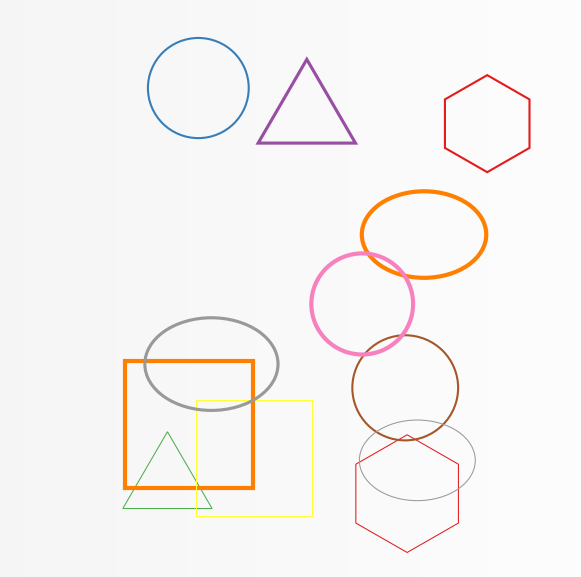[{"shape": "hexagon", "thickness": 0.5, "radius": 0.51, "center": [0.7, 0.144]}, {"shape": "hexagon", "thickness": 1, "radius": 0.42, "center": [0.838, 0.785]}, {"shape": "circle", "thickness": 1, "radius": 0.43, "center": [0.341, 0.847]}, {"shape": "triangle", "thickness": 0.5, "radius": 0.44, "center": [0.288, 0.163]}, {"shape": "triangle", "thickness": 1.5, "radius": 0.48, "center": [0.528, 0.8]}, {"shape": "square", "thickness": 2, "radius": 0.55, "center": [0.325, 0.264]}, {"shape": "oval", "thickness": 2, "radius": 0.54, "center": [0.73, 0.593]}, {"shape": "square", "thickness": 0.5, "radius": 0.5, "center": [0.437, 0.206]}, {"shape": "circle", "thickness": 1, "radius": 0.46, "center": [0.697, 0.328]}, {"shape": "circle", "thickness": 2, "radius": 0.44, "center": [0.623, 0.473]}, {"shape": "oval", "thickness": 0.5, "radius": 0.5, "center": [0.718, 0.202]}, {"shape": "oval", "thickness": 1.5, "radius": 0.57, "center": [0.364, 0.369]}]